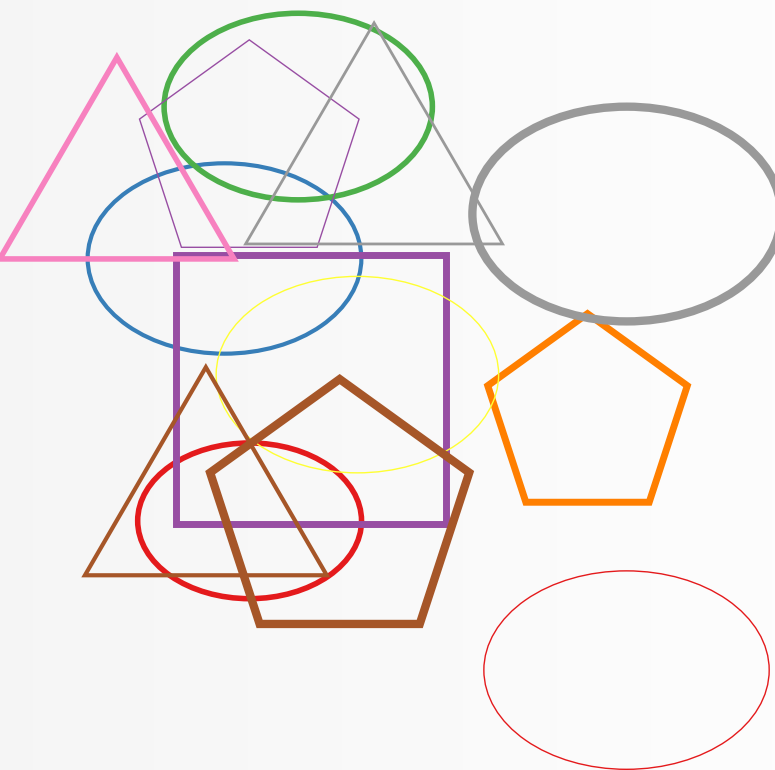[{"shape": "oval", "thickness": 2, "radius": 0.72, "center": [0.322, 0.324]}, {"shape": "oval", "thickness": 0.5, "radius": 0.92, "center": [0.808, 0.13]}, {"shape": "oval", "thickness": 1.5, "radius": 0.88, "center": [0.29, 0.664]}, {"shape": "oval", "thickness": 2, "radius": 0.87, "center": [0.385, 0.862]}, {"shape": "pentagon", "thickness": 0.5, "radius": 0.74, "center": [0.322, 0.799]}, {"shape": "square", "thickness": 2.5, "radius": 0.87, "center": [0.401, 0.494]}, {"shape": "pentagon", "thickness": 2.5, "radius": 0.68, "center": [0.758, 0.457]}, {"shape": "oval", "thickness": 0.5, "radius": 0.91, "center": [0.461, 0.513]}, {"shape": "pentagon", "thickness": 3, "radius": 0.88, "center": [0.438, 0.332]}, {"shape": "triangle", "thickness": 1.5, "radius": 0.9, "center": [0.266, 0.343]}, {"shape": "triangle", "thickness": 2, "radius": 0.87, "center": [0.151, 0.751]}, {"shape": "triangle", "thickness": 1, "radius": 0.96, "center": [0.483, 0.779]}, {"shape": "oval", "thickness": 3, "radius": 1.0, "center": [0.809, 0.722]}]